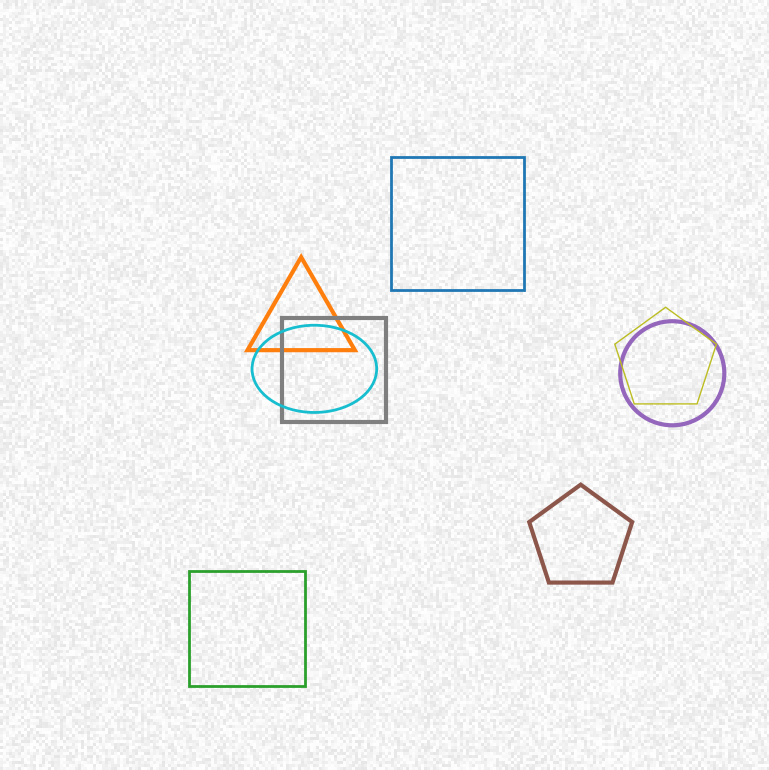[{"shape": "square", "thickness": 1, "radius": 0.43, "center": [0.595, 0.709]}, {"shape": "triangle", "thickness": 1.5, "radius": 0.4, "center": [0.391, 0.586]}, {"shape": "square", "thickness": 1, "radius": 0.37, "center": [0.321, 0.184]}, {"shape": "circle", "thickness": 1.5, "radius": 0.34, "center": [0.873, 0.515]}, {"shape": "pentagon", "thickness": 1.5, "radius": 0.35, "center": [0.754, 0.3]}, {"shape": "square", "thickness": 1.5, "radius": 0.34, "center": [0.434, 0.52]}, {"shape": "pentagon", "thickness": 0.5, "radius": 0.35, "center": [0.864, 0.532]}, {"shape": "oval", "thickness": 1, "radius": 0.4, "center": [0.408, 0.521]}]